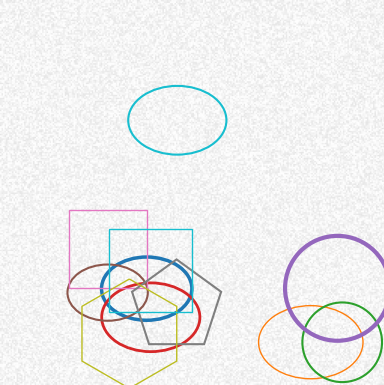[{"shape": "oval", "thickness": 2.5, "radius": 0.59, "center": [0.381, 0.25]}, {"shape": "oval", "thickness": 1, "radius": 0.68, "center": [0.807, 0.111]}, {"shape": "circle", "thickness": 1.5, "radius": 0.52, "center": [0.889, 0.111]}, {"shape": "oval", "thickness": 2, "radius": 0.64, "center": [0.392, 0.176]}, {"shape": "circle", "thickness": 3, "radius": 0.68, "center": [0.877, 0.251]}, {"shape": "oval", "thickness": 1.5, "radius": 0.52, "center": [0.28, 0.24]}, {"shape": "square", "thickness": 1, "radius": 0.5, "center": [0.28, 0.353]}, {"shape": "pentagon", "thickness": 1.5, "radius": 0.61, "center": [0.459, 0.204]}, {"shape": "hexagon", "thickness": 1, "radius": 0.71, "center": [0.336, 0.133]}, {"shape": "square", "thickness": 1, "radius": 0.54, "center": [0.392, 0.298]}, {"shape": "oval", "thickness": 1.5, "radius": 0.64, "center": [0.461, 0.688]}]